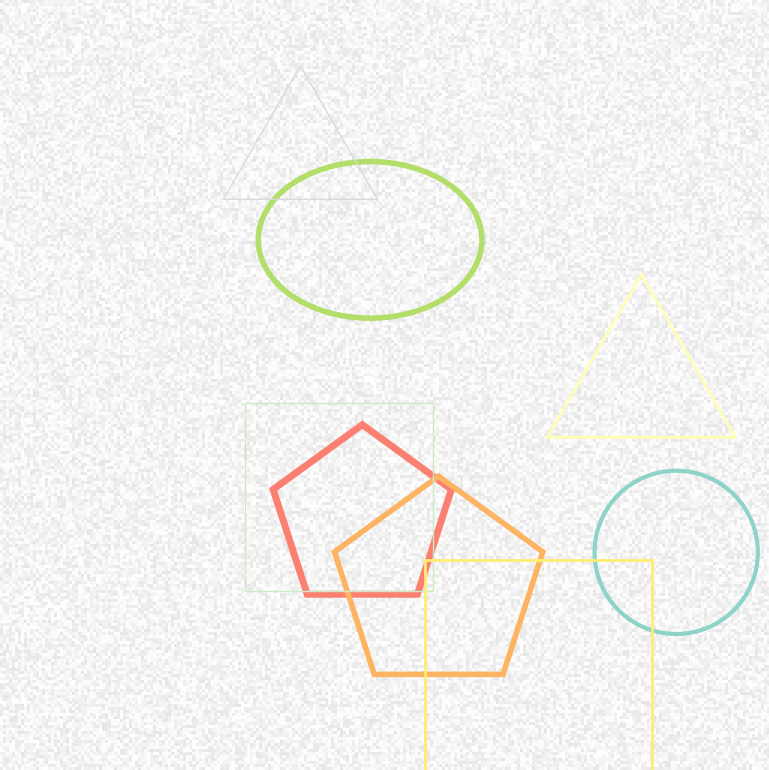[{"shape": "circle", "thickness": 1.5, "radius": 0.53, "center": [0.878, 0.283]}, {"shape": "triangle", "thickness": 1, "radius": 0.7, "center": [0.833, 0.503]}, {"shape": "pentagon", "thickness": 2.5, "radius": 0.61, "center": [0.471, 0.327]}, {"shape": "pentagon", "thickness": 2, "radius": 0.71, "center": [0.57, 0.239]}, {"shape": "oval", "thickness": 2, "radius": 0.73, "center": [0.481, 0.688]}, {"shape": "triangle", "thickness": 0.5, "radius": 0.58, "center": [0.39, 0.799]}, {"shape": "square", "thickness": 0.5, "radius": 0.61, "center": [0.441, 0.355]}, {"shape": "square", "thickness": 1, "radius": 0.74, "center": [0.7, 0.126]}]